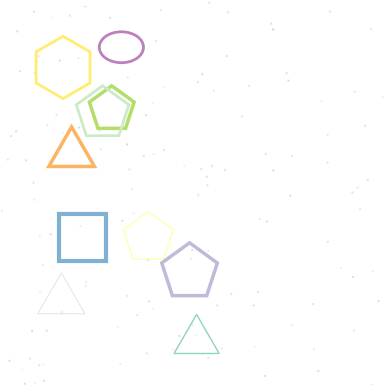[{"shape": "triangle", "thickness": 1, "radius": 0.34, "center": [0.511, 0.116]}, {"shape": "pentagon", "thickness": 1, "radius": 0.34, "center": [0.386, 0.383]}, {"shape": "pentagon", "thickness": 2.5, "radius": 0.38, "center": [0.492, 0.293]}, {"shape": "square", "thickness": 3, "radius": 0.31, "center": [0.214, 0.383]}, {"shape": "triangle", "thickness": 2.5, "radius": 0.34, "center": [0.186, 0.602]}, {"shape": "pentagon", "thickness": 2.5, "radius": 0.31, "center": [0.29, 0.716]}, {"shape": "triangle", "thickness": 0.5, "radius": 0.35, "center": [0.159, 0.22]}, {"shape": "oval", "thickness": 2, "radius": 0.29, "center": [0.315, 0.877]}, {"shape": "pentagon", "thickness": 2, "radius": 0.36, "center": [0.266, 0.706]}, {"shape": "hexagon", "thickness": 2, "radius": 0.4, "center": [0.164, 0.825]}]